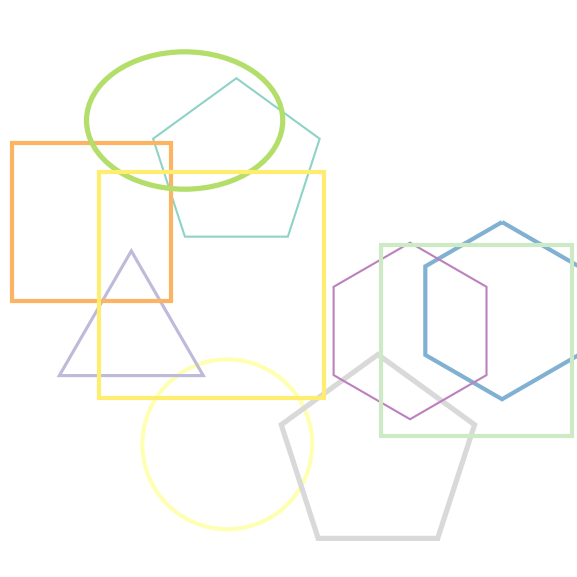[{"shape": "pentagon", "thickness": 1, "radius": 0.76, "center": [0.409, 0.712]}, {"shape": "circle", "thickness": 2, "radius": 0.74, "center": [0.394, 0.23]}, {"shape": "triangle", "thickness": 1.5, "radius": 0.72, "center": [0.227, 0.421]}, {"shape": "hexagon", "thickness": 2, "radius": 0.77, "center": [0.869, 0.461]}, {"shape": "square", "thickness": 2, "radius": 0.69, "center": [0.158, 0.614]}, {"shape": "oval", "thickness": 2.5, "radius": 0.85, "center": [0.32, 0.79]}, {"shape": "pentagon", "thickness": 2.5, "radius": 0.88, "center": [0.654, 0.209]}, {"shape": "hexagon", "thickness": 1, "radius": 0.76, "center": [0.71, 0.426]}, {"shape": "square", "thickness": 2, "radius": 0.83, "center": [0.825, 0.409]}, {"shape": "square", "thickness": 2, "radius": 0.98, "center": [0.366, 0.505]}]